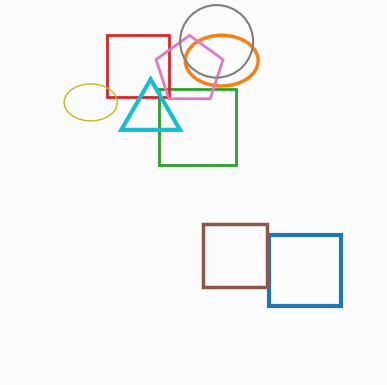[{"shape": "square", "thickness": 3, "radius": 0.46, "center": [0.788, 0.297]}, {"shape": "oval", "thickness": 2.5, "radius": 0.47, "center": [0.572, 0.843]}, {"shape": "square", "thickness": 2, "radius": 0.49, "center": [0.51, 0.67]}, {"shape": "square", "thickness": 2, "radius": 0.4, "center": [0.356, 0.829]}, {"shape": "square", "thickness": 2.5, "radius": 0.41, "center": [0.606, 0.337]}, {"shape": "pentagon", "thickness": 2, "radius": 0.45, "center": [0.489, 0.817]}, {"shape": "circle", "thickness": 1.5, "radius": 0.47, "center": [0.559, 0.893]}, {"shape": "oval", "thickness": 1, "radius": 0.34, "center": [0.234, 0.734]}, {"shape": "triangle", "thickness": 3, "radius": 0.44, "center": [0.389, 0.706]}]